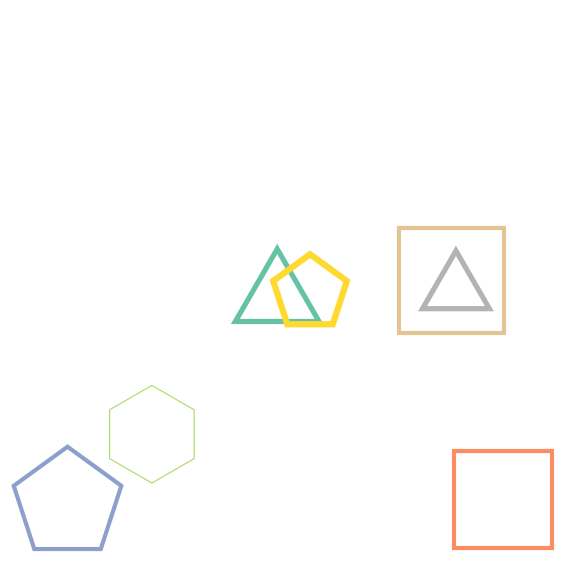[{"shape": "triangle", "thickness": 2.5, "radius": 0.42, "center": [0.48, 0.484]}, {"shape": "square", "thickness": 2, "radius": 0.42, "center": [0.871, 0.134]}, {"shape": "pentagon", "thickness": 2, "radius": 0.49, "center": [0.117, 0.128]}, {"shape": "hexagon", "thickness": 0.5, "radius": 0.42, "center": [0.263, 0.247]}, {"shape": "pentagon", "thickness": 3, "radius": 0.34, "center": [0.537, 0.492]}, {"shape": "square", "thickness": 2, "radius": 0.46, "center": [0.781, 0.513]}, {"shape": "triangle", "thickness": 2.5, "radius": 0.33, "center": [0.79, 0.498]}]